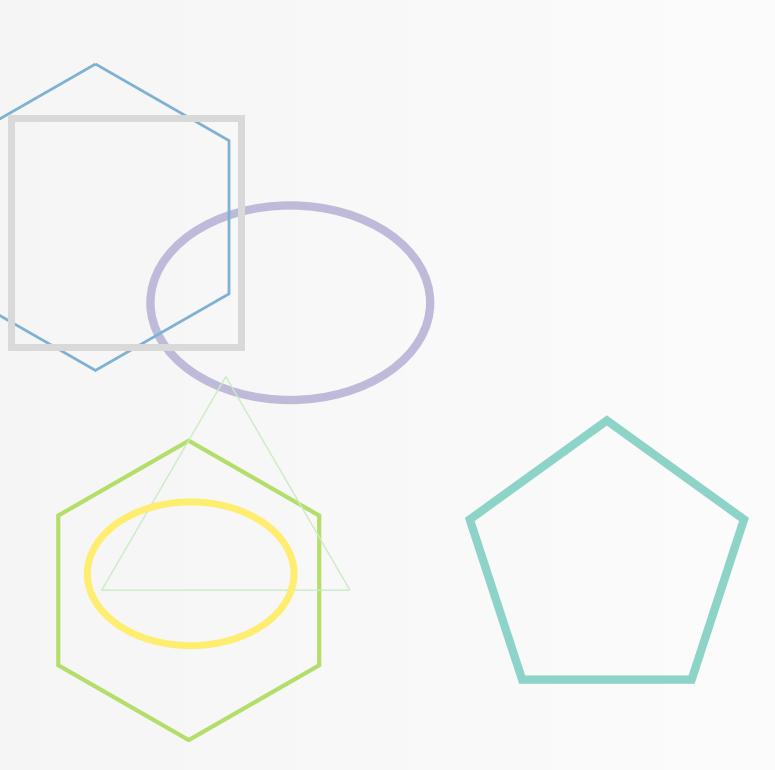[{"shape": "pentagon", "thickness": 3, "radius": 0.93, "center": [0.783, 0.268]}, {"shape": "oval", "thickness": 3, "radius": 0.9, "center": [0.375, 0.607]}, {"shape": "hexagon", "thickness": 1, "radius": 0.99, "center": [0.123, 0.718]}, {"shape": "hexagon", "thickness": 1.5, "radius": 0.97, "center": [0.244, 0.233]}, {"shape": "square", "thickness": 2.5, "radius": 0.74, "center": [0.163, 0.698]}, {"shape": "triangle", "thickness": 0.5, "radius": 0.92, "center": [0.291, 0.326]}, {"shape": "oval", "thickness": 2.5, "radius": 0.67, "center": [0.246, 0.255]}]